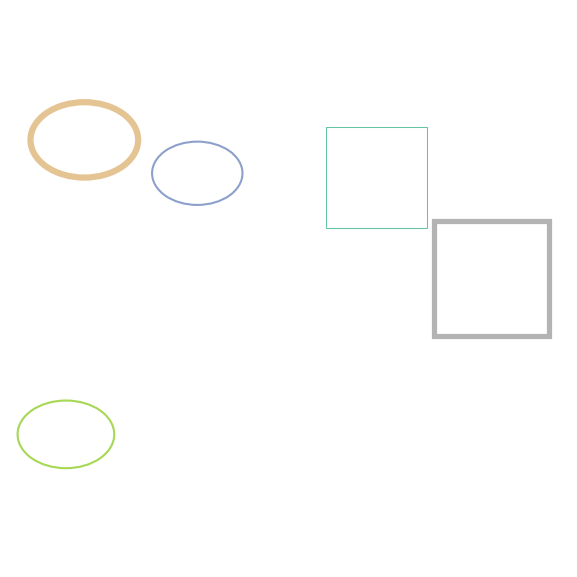[{"shape": "square", "thickness": 0.5, "radius": 0.44, "center": [0.652, 0.692]}, {"shape": "oval", "thickness": 1, "radius": 0.39, "center": [0.342, 0.699]}, {"shape": "oval", "thickness": 1, "radius": 0.42, "center": [0.114, 0.247]}, {"shape": "oval", "thickness": 3, "radius": 0.47, "center": [0.146, 0.757]}, {"shape": "square", "thickness": 2.5, "radius": 0.5, "center": [0.851, 0.516]}]